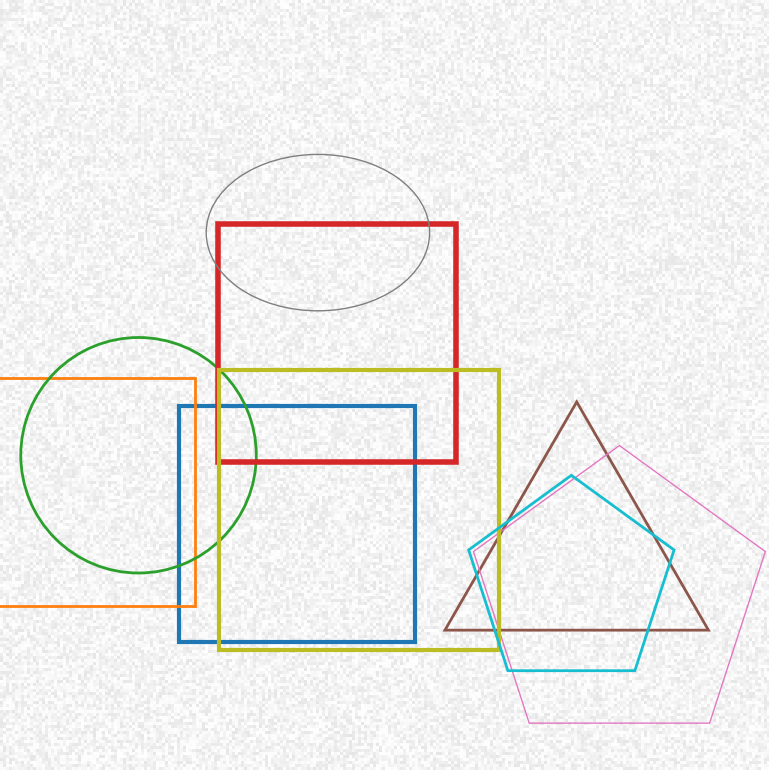[{"shape": "square", "thickness": 1.5, "radius": 0.77, "center": [0.386, 0.32]}, {"shape": "square", "thickness": 1, "radius": 0.74, "center": [0.106, 0.361]}, {"shape": "circle", "thickness": 1, "radius": 0.76, "center": [0.18, 0.409]}, {"shape": "square", "thickness": 2, "radius": 0.77, "center": [0.438, 0.554]}, {"shape": "triangle", "thickness": 1, "radius": 0.99, "center": [0.749, 0.28]}, {"shape": "pentagon", "thickness": 0.5, "radius": 1.0, "center": [0.804, 0.222]}, {"shape": "oval", "thickness": 0.5, "radius": 0.73, "center": [0.413, 0.698]}, {"shape": "square", "thickness": 1.5, "radius": 0.91, "center": [0.467, 0.338]}, {"shape": "pentagon", "thickness": 1, "radius": 0.7, "center": [0.742, 0.242]}]